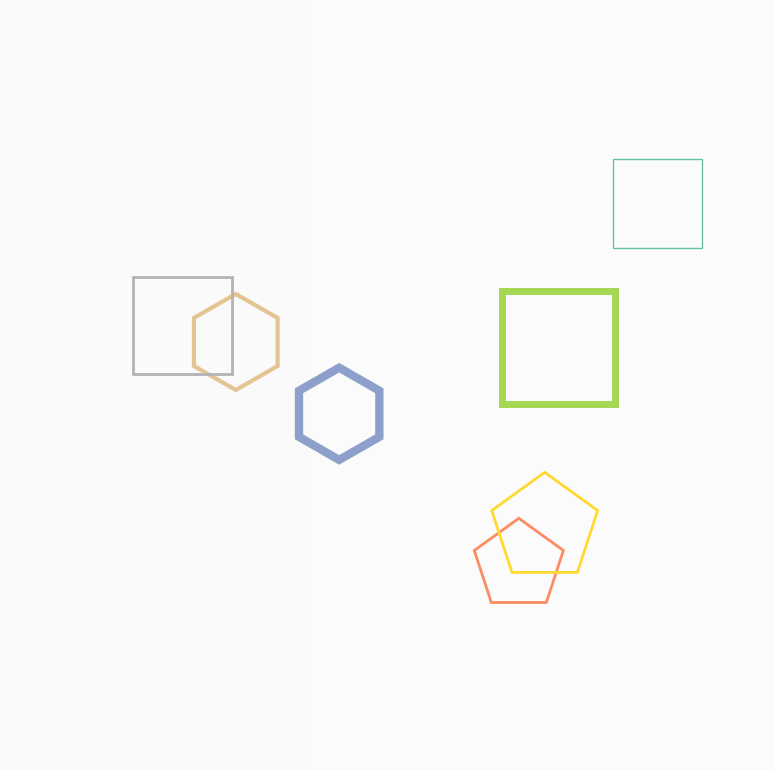[{"shape": "square", "thickness": 0.5, "radius": 0.29, "center": [0.849, 0.735]}, {"shape": "pentagon", "thickness": 1, "radius": 0.3, "center": [0.669, 0.266]}, {"shape": "hexagon", "thickness": 3, "radius": 0.3, "center": [0.438, 0.463]}, {"shape": "square", "thickness": 2.5, "radius": 0.36, "center": [0.72, 0.549]}, {"shape": "pentagon", "thickness": 1, "radius": 0.36, "center": [0.703, 0.315]}, {"shape": "hexagon", "thickness": 1.5, "radius": 0.31, "center": [0.304, 0.556]}, {"shape": "square", "thickness": 1, "radius": 0.32, "center": [0.236, 0.577]}]